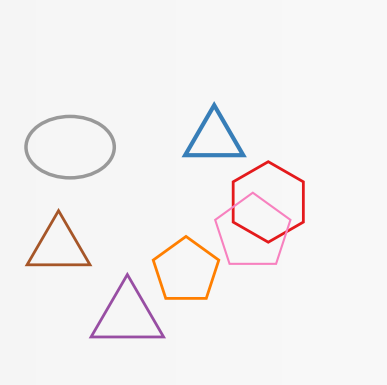[{"shape": "hexagon", "thickness": 2, "radius": 0.52, "center": [0.692, 0.475]}, {"shape": "triangle", "thickness": 3, "radius": 0.43, "center": [0.553, 0.64]}, {"shape": "triangle", "thickness": 2, "radius": 0.54, "center": [0.329, 0.179]}, {"shape": "pentagon", "thickness": 2, "radius": 0.44, "center": [0.48, 0.297]}, {"shape": "triangle", "thickness": 2, "radius": 0.47, "center": [0.151, 0.359]}, {"shape": "pentagon", "thickness": 1.5, "radius": 0.51, "center": [0.652, 0.397]}, {"shape": "oval", "thickness": 2.5, "radius": 0.57, "center": [0.181, 0.618]}]